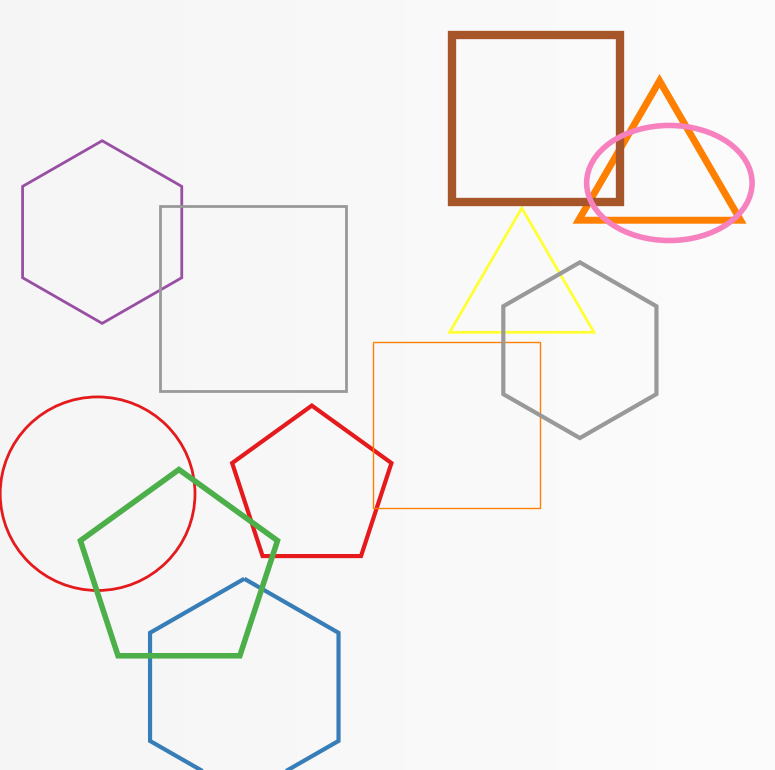[{"shape": "pentagon", "thickness": 1.5, "radius": 0.54, "center": [0.402, 0.365]}, {"shape": "circle", "thickness": 1, "radius": 0.63, "center": [0.126, 0.359]}, {"shape": "hexagon", "thickness": 1.5, "radius": 0.7, "center": [0.315, 0.108]}, {"shape": "pentagon", "thickness": 2, "radius": 0.67, "center": [0.231, 0.257]}, {"shape": "hexagon", "thickness": 1, "radius": 0.59, "center": [0.132, 0.699]}, {"shape": "triangle", "thickness": 2.5, "radius": 0.6, "center": [0.851, 0.774]}, {"shape": "square", "thickness": 0.5, "radius": 0.54, "center": [0.589, 0.448]}, {"shape": "triangle", "thickness": 1, "radius": 0.54, "center": [0.673, 0.622]}, {"shape": "square", "thickness": 3, "radius": 0.54, "center": [0.691, 0.846]}, {"shape": "oval", "thickness": 2, "radius": 0.53, "center": [0.864, 0.762]}, {"shape": "hexagon", "thickness": 1.5, "radius": 0.57, "center": [0.748, 0.545]}, {"shape": "square", "thickness": 1, "radius": 0.6, "center": [0.327, 0.612]}]